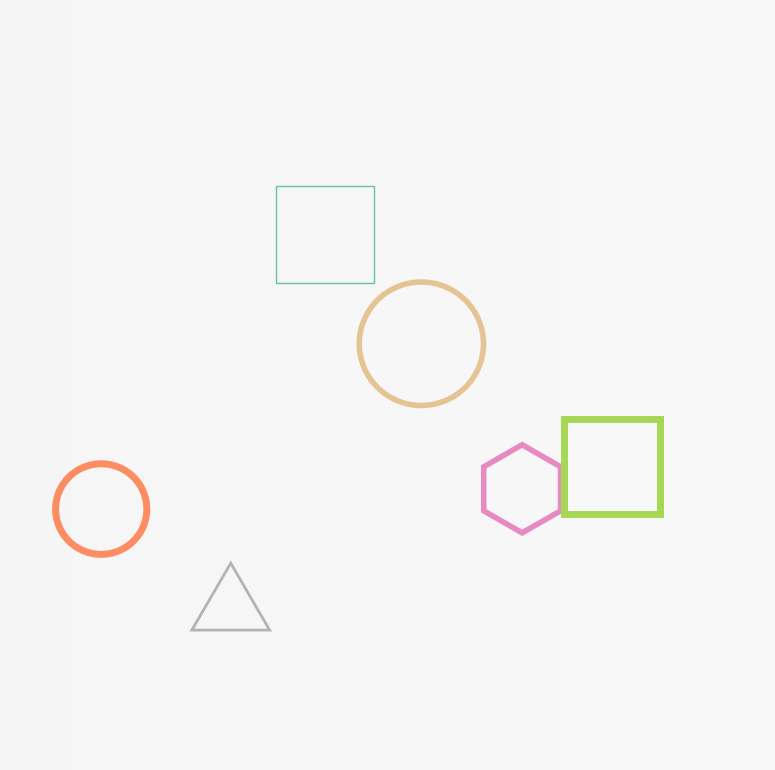[{"shape": "square", "thickness": 0.5, "radius": 0.31, "center": [0.419, 0.695]}, {"shape": "circle", "thickness": 2.5, "radius": 0.29, "center": [0.131, 0.339]}, {"shape": "hexagon", "thickness": 2, "radius": 0.29, "center": [0.674, 0.365]}, {"shape": "square", "thickness": 2.5, "radius": 0.31, "center": [0.79, 0.395]}, {"shape": "circle", "thickness": 2, "radius": 0.4, "center": [0.544, 0.554]}, {"shape": "triangle", "thickness": 1, "radius": 0.29, "center": [0.298, 0.211]}]